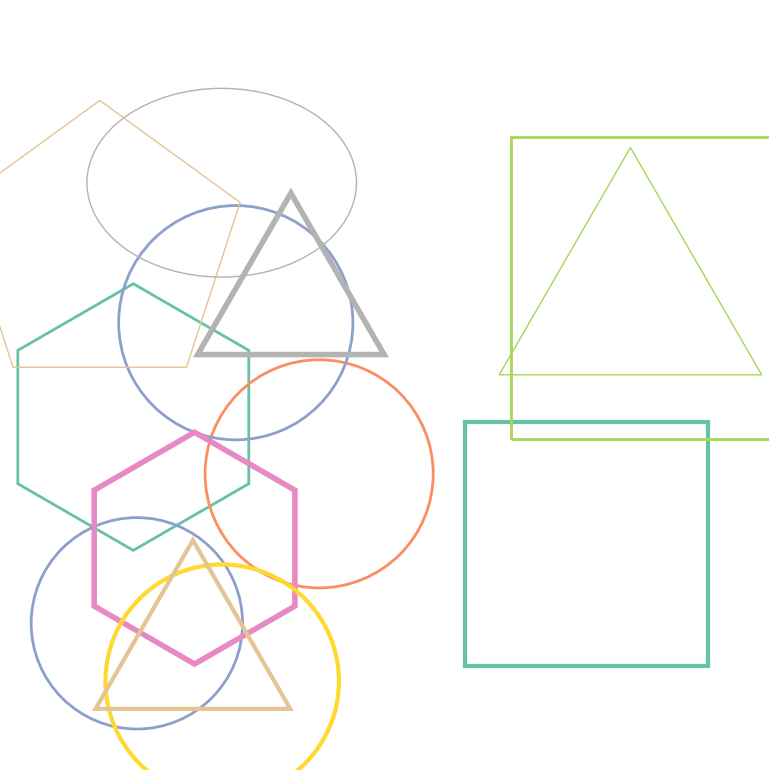[{"shape": "square", "thickness": 1.5, "radius": 0.79, "center": [0.762, 0.293]}, {"shape": "hexagon", "thickness": 1, "radius": 0.87, "center": [0.173, 0.458]}, {"shape": "circle", "thickness": 1, "radius": 0.74, "center": [0.414, 0.385]}, {"shape": "circle", "thickness": 1, "radius": 0.76, "center": [0.306, 0.581]}, {"shape": "circle", "thickness": 1, "radius": 0.69, "center": [0.178, 0.19]}, {"shape": "hexagon", "thickness": 2, "radius": 0.75, "center": [0.253, 0.288]}, {"shape": "triangle", "thickness": 0.5, "radius": 0.98, "center": [0.819, 0.612]}, {"shape": "square", "thickness": 1, "radius": 0.98, "center": [0.86, 0.626]}, {"shape": "circle", "thickness": 1.5, "radius": 0.76, "center": [0.289, 0.115]}, {"shape": "pentagon", "thickness": 0.5, "radius": 0.96, "center": [0.13, 0.678]}, {"shape": "triangle", "thickness": 1.5, "radius": 0.73, "center": [0.251, 0.152]}, {"shape": "triangle", "thickness": 2, "radius": 0.7, "center": [0.378, 0.609]}, {"shape": "oval", "thickness": 0.5, "radius": 0.88, "center": [0.288, 0.763]}]